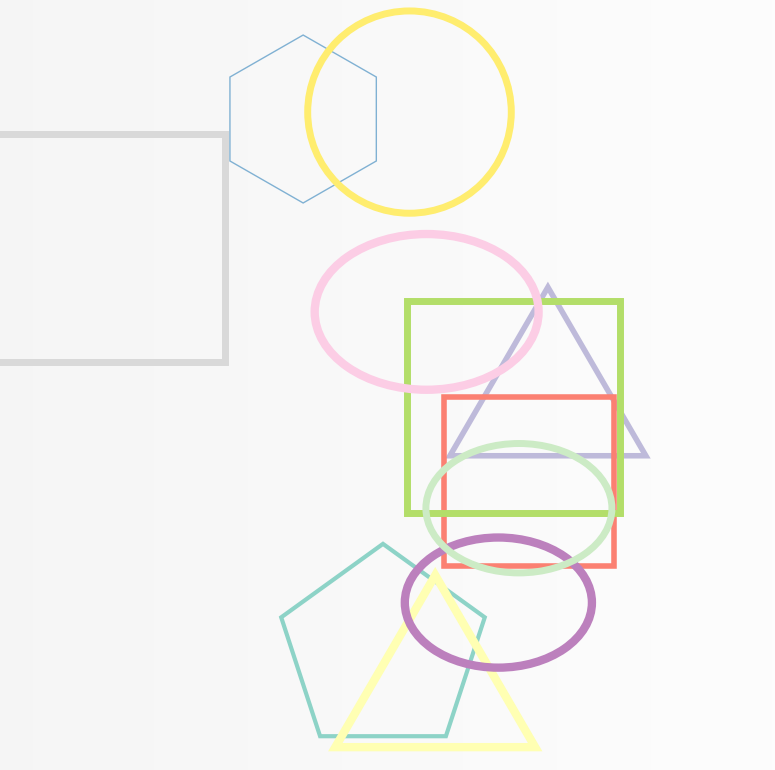[{"shape": "pentagon", "thickness": 1.5, "radius": 0.69, "center": [0.494, 0.156]}, {"shape": "triangle", "thickness": 3, "radius": 0.74, "center": [0.562, 0.104]}, {"shape": "triangle", "thickness": 2, "radius": 0.73, "center": [0.707, 0.481]}, {"shape": "square", "thickness": 2, "radius": 0.55, "center": [0.682, 0.375]}, {"shape": "hexagon", "thickness": 0.5, "radius": 0.55, "center": [0.391, 0.845]}, {"shape": "square", "thickness": 2.5, "radius": 0.69, "center": [0.663, 0.471]}, {"shape": "oval", "thickness": 3, "radius": 0.72, "center": [0.551, 0.595]}, {"shape": "square", "thickness": 2.5, "radius": 0.74, "center": [0.143, 0.678]}, {"shape": "oval", "thickness": 3, "radius": 0.6, "center": [0.643, 0.217]}, {"shape": "oval", "thickness": 2.5, "radius": 0.6, "center": [0.67, 0.34]}, {"shape": "circle", "thickness": 2.5, "radius": 0.66, "center": [0.528, 0.854]}]